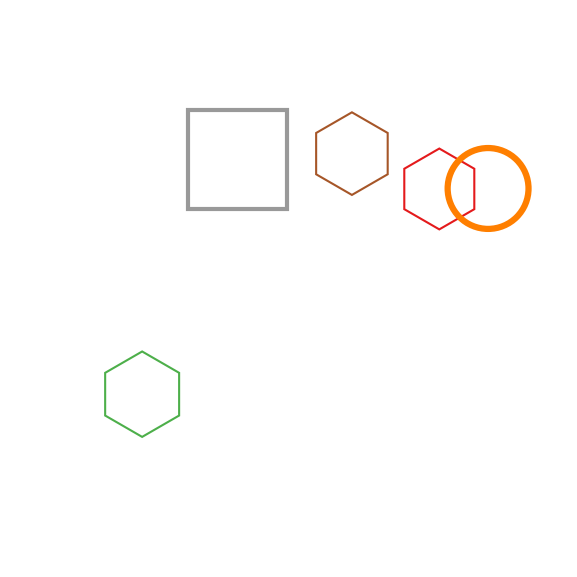[{"shape": "hexagon", "thickness": 1, "radius": 0.35, "center": [0.761, 0.672]}, {"shape": "hexagon", "thickness": 1, "radius": 0.37, "center": [0.246, 0.317]}, {"shape": "circle", "thickness": 3, "radius": 0.35, "center": [0.845, 0.673]}, {"shape": "hexagon", "thickness": 1, "radius": 0.36, "center": [0.609, 0.733]}, {"shape": "square", "thickness": 2, "radius": 0.43, "center": [0.412, 0.723]}]